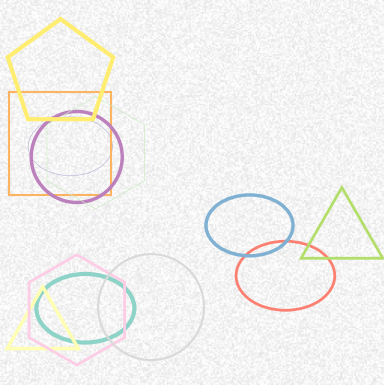[{"shape": "oval", "thickness": 3, "radius": 0.64, "center": [0.222, 0.199]}, {"shape": "triangle", "thickness": 2.5, "radius": 0.53, "center": [0.111, 0.148]}, {"shape": "oval", "thickness": 0.5, "radius": 0.55, "center": [0.183, 0.62]}, {"shape": "oval", "thickness": 2, "radius": 0.64, "center": [0.741, 0.284]}, {"shape": "oval", "thickness": 2.5, "radius": 0.56, "center": [0.648, 0.415]}, {"shape": "square", "thickness": 1.5, "radius": 0.67, "center": [0.156, 0.627]}, {"shape": "triangle", "thickness": 2, "radius": 0.61, "center": [0.888, 0.39]}, {"shape": "hexagon", "thickness": 2, "radius": 0.72, "center": [0.2, 0.195]}, {"shape": "circle", "thickness": 1.5, "radius": 0.69, "center": [0.392, 0.202]}, {"shape": "circle", "thickness": 2.5, "radius": 0.59, "center": [0.199, 0.592]}, {"shape": "hexagon", "thickness": 0.5, "radius": 0.73, "center": [0.248, 0.603]}, {"shape": "pentagon", "thickness": 3, "radius": 0.72, "center": [0.157, 0.807]}]